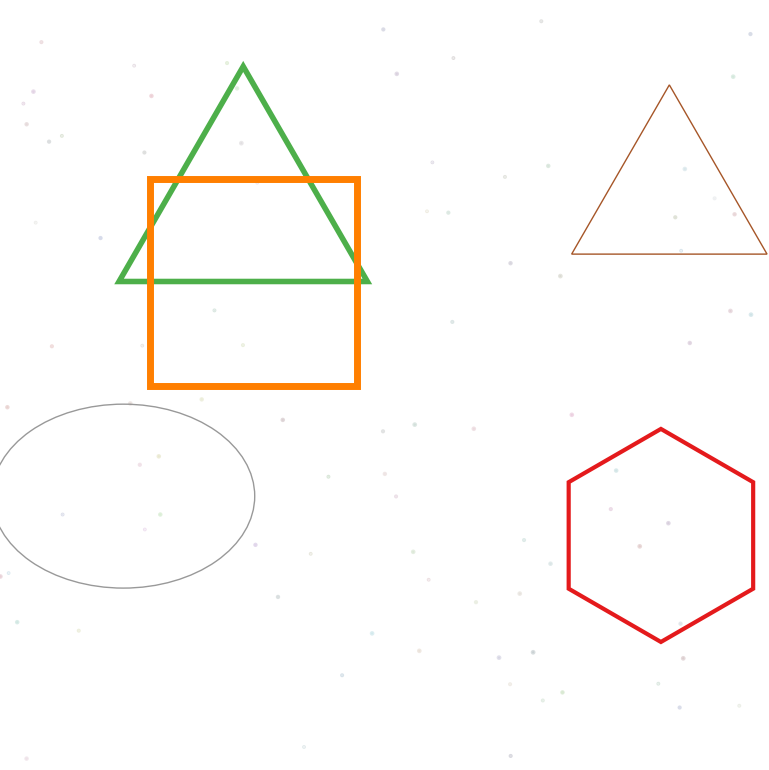[{"shape": "hexagon", "thickness": 1.5, "radius": 0.69, "center": [0.858, 0.305]}, {"shape": "triangle", "thickness": 2, "radius": 0.93, "center": [0.316, 0.728]}, {"shape": "square", "thickness": 2.5, "radius": 0.67, "center": [0.329, 0.633]}, {"shape": "triangle", "thickness": 0.5, "radius": 0.73, "center": [0.869, 0.743]}, {"shape": "oval", "thickness": 0.5, "radius": 0.85, "center": [0.16, 0.356]}]